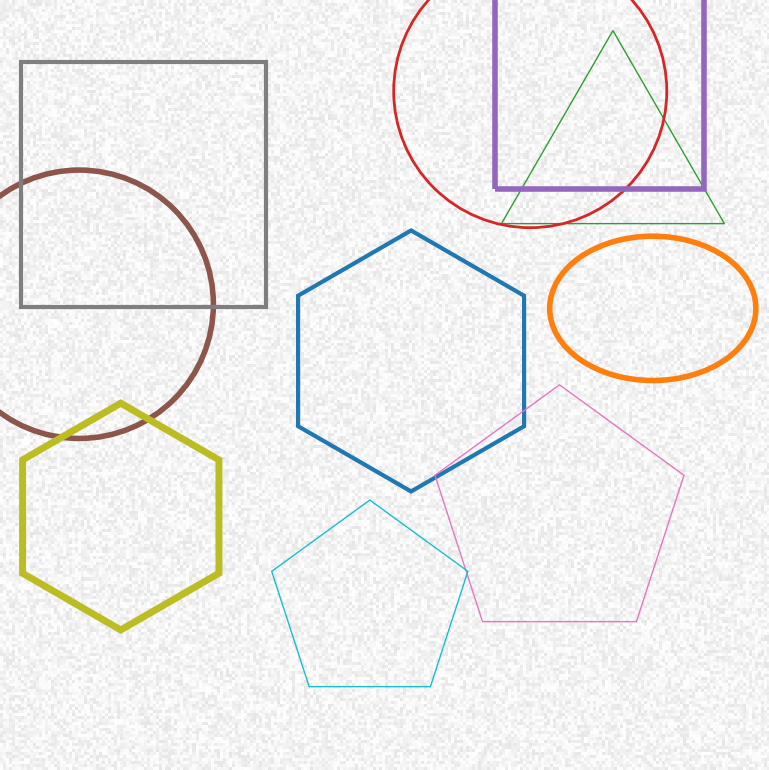[{"shape": "hexagon", "thickness": 1.5, "radius": 0.85, "center": [0.534, 0.531]}, {"shape": "oval", "thickness": 2, "radius": 0.67, "center": [0.848, 0.6]}, {"shape": "triangle", "thickness": 0.5, "radius": 0.84, "center": [0.796, 0.793]}, {"shape": "circle", "thickness": 1, "radius": 0.89, "center": [0.689, 0.882]}, {"shape": "square", "thickness": 2, "radius": 0.68, "center": [0.779, 0.89]}, {"shape": "circle", "thickness": 2, "radius": 0.87, "center": [0.103, 0.605]}, {"shape": "pentagon", "thickness": 0.5, "radius": 0.85, "center": [0.727, 0.33]}, {"shape": "square", "thickness": 1.5, "radius": 0.8, "center": [0.186, 0.76]}, {"shape": "hexagon", "thickness": 2.5, "radius": 0.74, "center": [0.157, 0.329]}, {"shape": "pentagon", "thickness": 0.5, "radius": 0.67, "center": [0.48, 0.217]}]